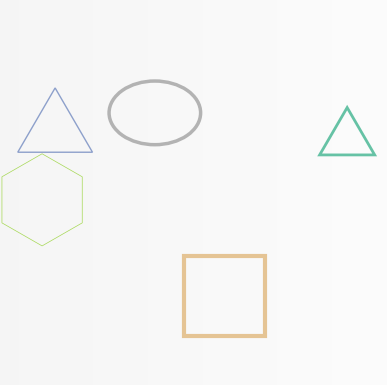[{"shape": "triangle", "thickness": 2, "radius": 0.41, "center": [0.896, 0.639]}, {"shape": "triangle", "thickness": 1, "radius": 0.56, "center": [0.142, 0.66]}, {"shape": "hexagon", "thickness": 0.5, "radius": 0.6, "center": [0.109, 0.481]}, {"shape": "square", "thickness": 3, "radius": 0.52, "center": [0.58, 0.231]}, {"shape": "oval", "thickness": 2.5, "radius": 0.59, "center": [0.4, 0.707]}]